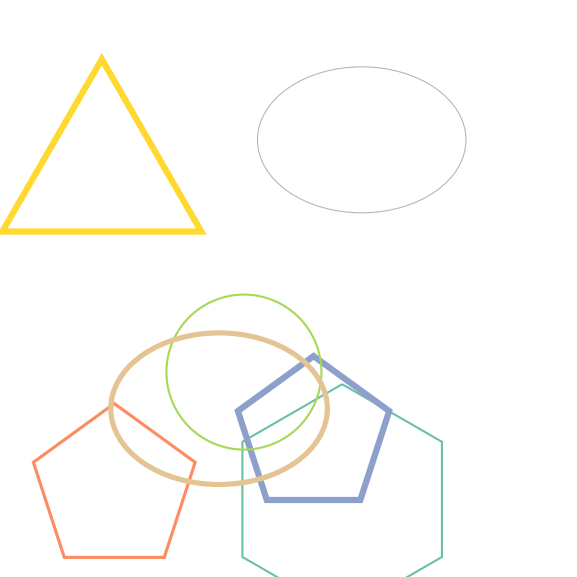[{"shape": "hexagon", "thickness": 1, "radius": 1.0, "center": [0.593, 0.134]}, {"shape": "pentagon", "thickness": 1.5, "radius": 0.74, "center": [0.198, 0.153]}, {"shape": "pentagon", "thickness": 3, "radius": 0.69, "center": [0.543, 0.245]}, {"shape": "circle", "thickness": 1, "radius": 0.67, "center": [0.422, 0.355]}, {"shape": "triangle", "thickness": 3, "radius": 0.99, "center": [0.176, 0.698]}, {"shape": "oval", "thickness": 2.5, "radius": 0.94, "center": [0.379, 0.291]}, {"shape": "oval", "thickness": 0.5, "radius": 0.9, "center": [0.626, 0.757]}]